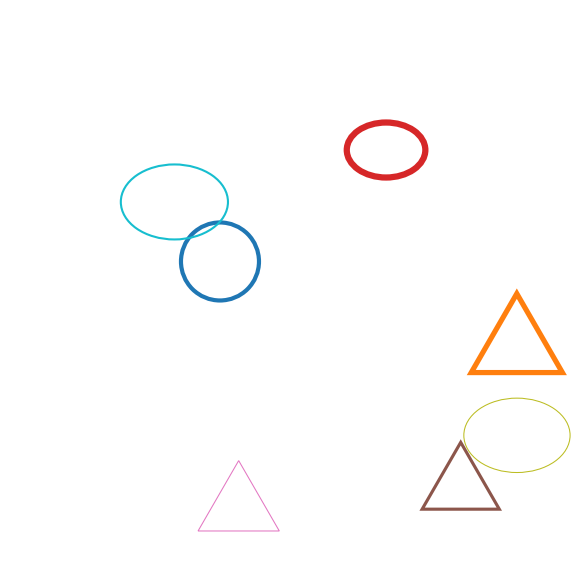[{"shape": "circle", "thickness": 2, "radius": 0.34, "center": [0.381, 0.546]}, {"shape": "triangle", "thickness": 2.5, "radius": 0.46, "center": [0.895, 0.4]}, {"shape": "oval", "thickness": 3, "radius": 0.34, "center": [0.669, 0.739]}, {"shape": "triangle", "thickness": 1.5, "radius": 0.39, "center": [0.798, 0.156]}, {"shape": "triangle", "thickness": 0.5, "radius": 0.41, "center": [0.413, 0.12]}, {"shape": "oval", "thickness": 0.5, "radius": 0.46, "center": [0.895, 0.245]}, {"shape": "oval", "thickness": 1, "radius": 0.46, "center": [0.302, 0.649]}]